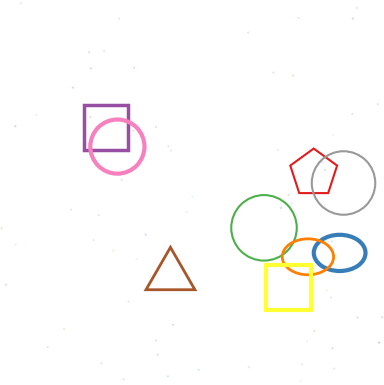[{"shape": "pentagon", "thickness": 1.5, "radius": 0.32, "center": [0.815, 0.55]}, {"shape": "oval", "thickness": 3, "radius": 0.34, "center": [0.882, 0.343]}, {"shape": "circle", "thickness": 1.5, "radius": 0.43, "center": [0.686, 0.408]}, {"shape": "square", "thickness": 2.5, "radius": 0.29, "center": [0.275, 0.669]}, {"shape": "oval", "thickness": 2, "radius": 0.33, "center": [0.8, 0.333]}, {"shape": "square", "thickness": 3, "radius": 0.29, "center": [0.75, 0.254]}, {"shape": "triangle", "thickness": 2, "radius": 0.37, "center": [0.443, 0.284]}, {"shape": "circle", "thickness": 3, "radius": 0.35, "center": [0.305, 0.619]}, {"shape": "circle", "thickness": 1.5, "radius": 0.41, "center": [0.892, 0.525]}]